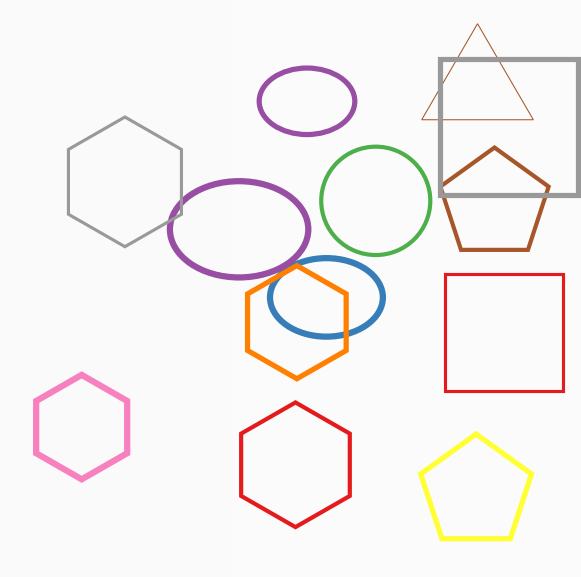[{"shape": "square", "thickness": 1.5, "radius": 0.5, "center": [0.867, 0.423]}, {"shape": "hexagon", "thickness": 2, "radius": 0.54, "center": [0.508, 0.194]}, {"shape": "oval", "thickness": 3, "radius": 0.49, "center": [0.562, 0.484]}, {"shape": "circle", "thickness": 2, "radius": 0.47, "center": [0.646, 0.651]}, {"shape": "oval", "thickness": 2.5, "radius": 0.41, "center": [0.528, 0.824]}, {"shape": "oval", "thickness": 3, "radius": 0.6, "center": [0.411, 0.602]}, {"shape": "hexagon", "thickness": 2.5, "radius": 0.49, "center": [0.511, 0.441]}, {"shape": "pentagon", "thickness": 2.5, "radius": 0.5, "center": [0.819, 0.147]}, {"shape": "pentagon", "thickness": 2, "radius": 0.49, "center": [0.851, 0.646]}, {"shape": "triangle", "thickness": 0.5, "radius": 0.55, "center": [0.822, 0.847]}, {"shape": "hexagon", "thickness": 3, "radius": 0.45, "center": [0.141, 0.26]}, {"shape": "square", "thickness": 2.5, "radius": 0.59, "center": [0.876, 0.779]}, {"shape": "hexagon", "thickness": 1.5, "radius": 0.56, "center": [0.215, 0.684]}]